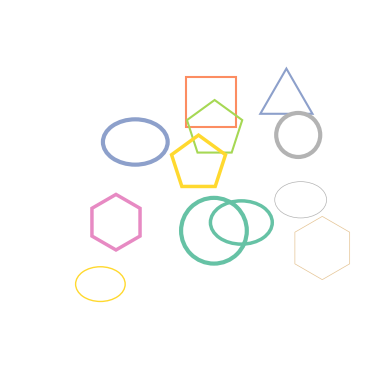[{"shape": "circle", "thickness": 3, "radius": 0.43, "center": [0.556, 0.401]}, {"shape": "oval", "thickness": 2.5, "radius": 0.4, "center": [0.627, 0.422]}, {"shape": "square", "thickness": 1.5, "radius": 0.32, "center": [0.548, 0.734]}, {"shape": "oval", "thickness": 3, "radius": 0.42, "center": [0.351, 0.631]}, {"shape": "triangle", "thickness": 1.5, "radius": 0.39, "center": [0.744, 0.744]}, {"shape": "hexagon", "thickness": 2.5, "radius": 0.36, "center": [0.301, 0.423]}, {"shape": "pentagon", "thickness": 1.5, "radius": 0.38, "center": [0.557, 0.665]}, {"shape": "oval", "thickness": 1, "radius": 0.32, "center": [0.261, 0.262]}, {"shape": "pentagon", "thickness": 2.5, "radius": 0.37, "center": [0.516, 0.575]}, {"shape": "hexagon", "thickness": 0.5, "radius": 0.41, "center": [0.837, 0.356]}, {"shape": "oval", "thickness": 0.5, "radius": 0.34, "center": [0.781, 0.481]}, {"shape": "circle", "thickness": 3, "radius": 0.29, "center": [0.775, 0.649]}]